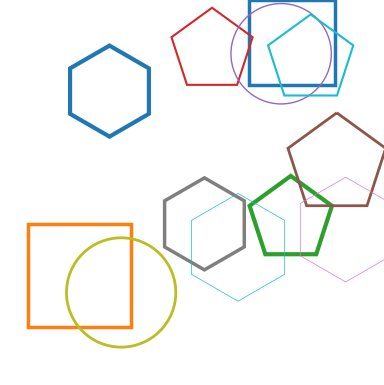[{"shape": "hexagon", "thickness": 3, "radius": 0.59, "center": [0.284, 0.763]}, {"shape": "square", "thickness": 2.5, "radius": 0.56, "center": [0.759, 0.89]}, {"shape": "square", "thickness": 2.5, "radius": 0.67, "center": [0.207, 0.284]}, {"shape": "pentagon", "thickness": 3, "radius": 0.56, "center": [0.755, 0.431]}, {"shape": "pentagon", "thickness": 1.5, "radius": 0.55, "center": [0.551, 0.869]}, {"shape": "circle", "thickness": 1, "radius": 0.65, "center": [0.73, 0.86]}, {"shape": "pentagon", "thickness": 2, "radius": 0.67, "center": [0.875, 0.574]}, {"shape": "hexagon", "thickness": 0.5, "radius": 0.68, "center": [0.898, 0.404]}, {"shape": "hexagon", "thickness": 2.5, "radius": 0.6, "center": [0.531, 0.419]}, {"shape": "circle", "thickness": 2, "radius": 0.71, "center": [0.315, 0.24]}, {"shape": "pentagon", "thickness": 1.5, "radius": 0.58, "center": [0.807, 0.846]}, {"shape": "hexagon", "thickness": 0.5, "radius": 0.7, "center": [0.618, 0.358]}]